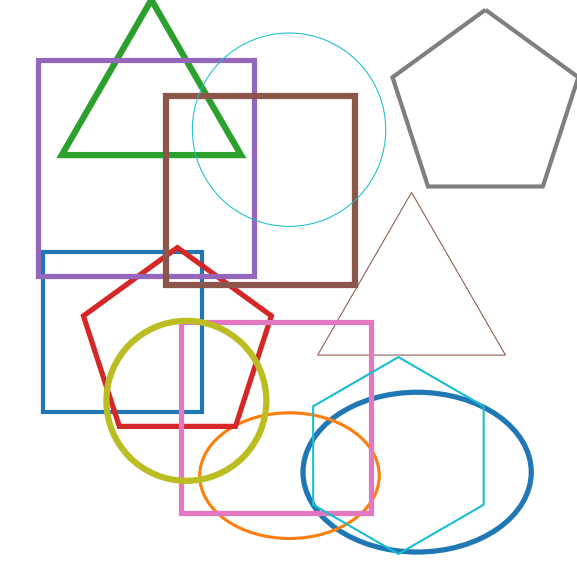[{"shape": "square", "thickness": 2, "radius": 0.69, "center": [0.212, 0.425]}, {"shape": "oval", "thickness": 2.5, "radius": 0.99, "center": [0.722, 0.182]}, {"shape": "oval", "thickness": 1.5, "radius": 0.78, "center": [0.501, 0.176]}, {"shape": "triangle", "thickness": 3, "radius": 0.9, "center": [0.262, 0.82]}, {"shape": "pentagon", "thickness": 2.5, "radius": 0.86, "center": [0.307, 0.399]}, {"shape": "square", "thickness": 2.5, "radius": 0.93, "center": [0.253, 0.709]}, {"shape": "triangle", "thickness": 0.5, "radius": 0.94, "center": [0.713, 0.478]}, {"shape": "square", "thickness": 3, "radius": 0.82, "center": [0.451, 0.67]}, {"shape": "square", "thickness": 2.5, "radius": 0.83, "center": [0.478, 0.277]}, {"shape": "pentagon", "thickness": 2, "radius": 0.85, "center": [0.841, 0.813]}, {"shape": "circle", "thickness": 3, "radius": 0.69, "center": [0.323, 0.305]}, {"shape": "circle", "thickness": 0.5, "radius": 0.84, "center": [0.501, 0.775]}, {"shape": "hexagon", "thickness": 1, "radius": 0.85, "center": [0.69, 0.21]}]